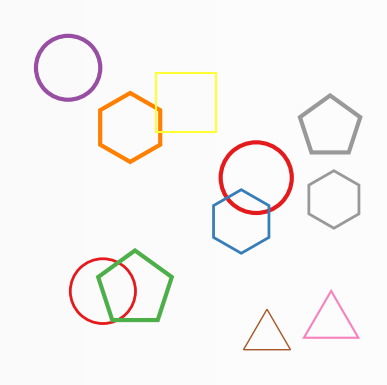[{"shape": "circle", "thickness": 2, "radius": 0.42, "center": [0.266, 0.244]}, {"shape": "circle", "thickness": 3, "radius": 0.46, "center": [0.661, 0.539]}, {"shape": "hexagon", "thickness": 2, "radius": 0.41, "center": [0.623, 0.425]}, {"shape": "pentagon", "thickness": 3, "radius": 0.5, "center": [0.348, 0.25]}, {"shape": "circle", "thickness": 3, "radius": 0.41, "center": [0.176, 0.824]}, {"shape": "hexagon", "thickness": 3, "radius": 0.45, "center": [0.336, 0.669]}, {"shape": "square", "thickness": 1.5, "radius": 0.38, "center": [0.48, 0.733]}, {"shape": "triangle", "thickness": 1, "radius": 0.35, "center": [0.689, 0.127]}, {"shape": "triangle", "thickness": 1.5, "radius": 0.41, "center": [0.855, 0.163]}, {"shape": "pentagon", "thickness": 3, "radius": 0.41, "center": [0.852, 0.67]}, {"shape": "hexagon", "thickness": 2, "radius": 0.37, "center": [0.862, 0.482]}]